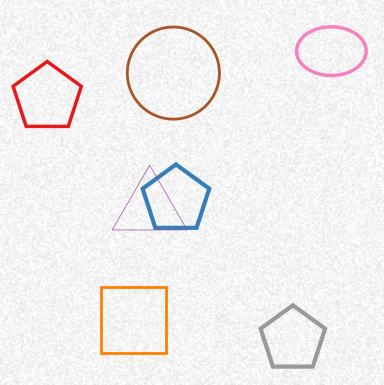[{"shape": "pentagon", "thickness": 2.5, "radius": 0.47, "center": [0.123, 0.747]}, {"shape": "pentagon", "thickness": 3, "radius": 0.46, "center": [0.457, 0.482]}, {"shape": "triangle", "thickness": 0.5, "radius": 0.56, "center": [0.389, 0.459]}, {"shape": "square", "thickness": 2, "radius": 0.42, "center": [0.347, 0.169]}, {"shape": "circle", "thickness": 2, "radius": 0.6, "center": [0.45, 0.81]}, {"shape": "oval", "thickness": 2.5, "radius": 0.45, "center": [0.861, 0.867]}, {"shape": "pentagon", "thickness": 3, "radius": 0.44, "center": [0.761, 0.119]}]